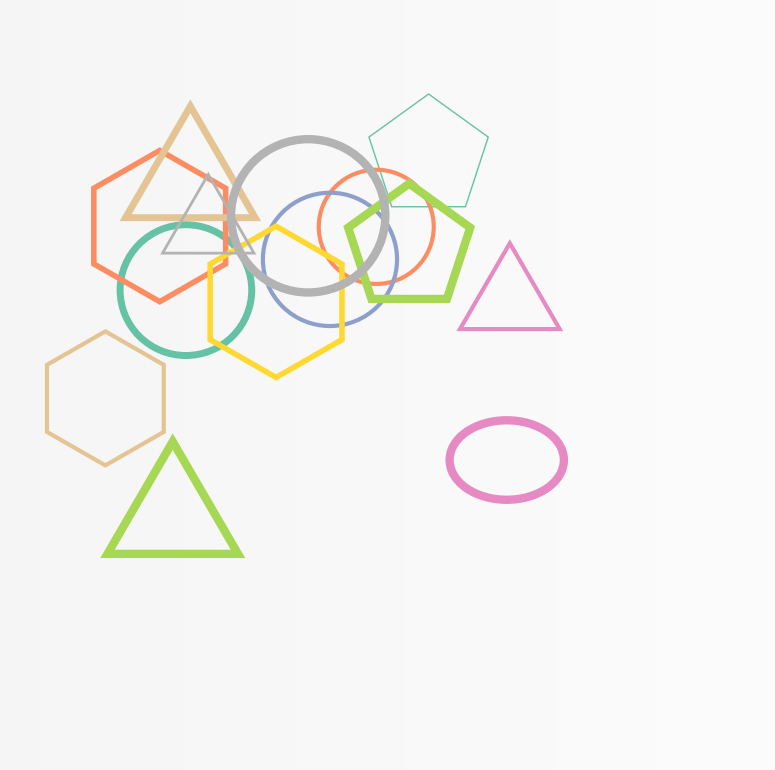[{"shape": "pentagon", "thickness": 0.5, "radius": 0.4, "center": [0.553, 0.797]}, {"shape": "circle", "thickness": 2.5, "radius": 0.42, "center": [0.24, 0.623]}, {"shape": "circle", "thickness": 1.5, "radius": 0.37, "center": [0.485, 0.705]}, {"shape": "hexagon", "thickness": 2, "radius": 0.49, "center": [0.206, 0.706]}, {"shape": "circle", "thickness": 1.5, "radius": 0.43, "center": [0.426, 0.663]}, {"shape": "triangle", "thickness": 1.5, "radius": 0.37, "center": [0.658, 0.61]}, {"shape": "oval", "thickness": 3, "radius": 0.37, "center": [0.654, 0.403]}, {"shape": "triangle", "thickness": 3, "radius": 0.49, "center": [0.223, 0.329]}, {"shape": "pentagon", "thickness": 3, "radius": 0.41, "center": [0.528, 0.679]}, {"shape": "hexagon", "thickness": 2, "radius": 0.49, "center": [0.356, 0.608]}, {"shape": "triangle", "thickness": 2.5, "radius": 0.48, "center": [0.246, 0.766]}, {"shape": "hexagon", "thickness": 1.5, "radius": 0.44, "center": [0.136, 0.483]}, {"shape": "circle", "thickness": 3, "radius": 0.5, "center": [0.398, 0.72]}, {"shape": "triangle", "thickness": 1, "radius": 0.34, "center": [0.269, 0.705]}]